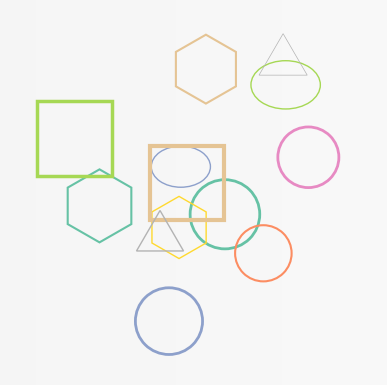[{"shape": "hexagon", "thickness": 1.5, "radius": 0.47, "center": [0.257, 0.465]}, {"shape": "circle", "thickness": 2, "radius": 0.45, "center": [0.58, 0.443]}, {"shape": "circle", "thickness": 1.5, "radius": 0.36, "center": [0.68, 0.342]}, {"shape": "oval", "thickness": 1, "radius": 0.38, "center": [0.467, 0.567]}, {"shape": "circle", "thickness": 2, "radius": 0.43, "center": [0.436, 0.166]}, {"shape": "circle", "thickness": 2, "radius": 0.39, "center": [0.796, 0.591]}, {"shape": "oval", "thickness": 1, "radius": 0.45, "center": [0.737, 0.78]}, {"shape": "square", "thickness": 2.5, "radius": 0.48, "center": [0.191, 0.641]}, {"shape": "hexagon", "thickness": 1, "radius": 0.4, "center": [0.462, 0.409]}, {"shape": "square", "thickness": 3, "radius": 0.47, "center": [0.482, 0.525]}, {"shape": "hexagon", "thickness": 1.5, "radius": 0.45, "center": [0.531, 0.82]}, {"shape": "triangle", "thickness": 0.5, "radius": 0.36, "center": [0.731, 0.841]}, {"shape": "triangle", "thickness": 1, "radius": 0.35, "center": [0.413, 0.383]}]